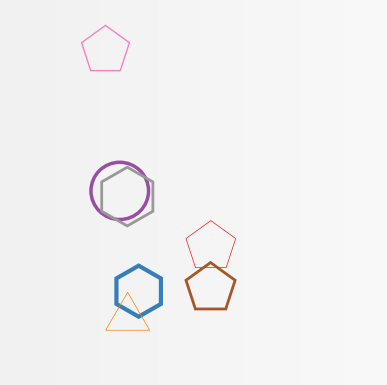[{"shape": "pentagon", "thickness": 0.5, "radius": 0.34, "center": [0.544, 0.36]}, {"shape": "hexagon", "thickness": 3, "radius": 0.33, "center": [0.358, 0.244]}, {"shape": "circle", "thickness": 2.5, "radius": 0.37, "center": [0.309, 0.504]}, {"shape": "triangle", "thickness": 0.5, "radius": 0.33, "center": [0.329, 0.175]}, {"shape": "pentagon", "thickness": 2, "radius": 0.33, "center": [0.543, 0.251]}, {"shape": "pentagon", "thickness": 1, "radius": 0.32, "center": [0.272, 0.869]}, {"shape": "hexagon", "thickness": 2, "radius": 0.38, "center": [0.329, 0.489]}]